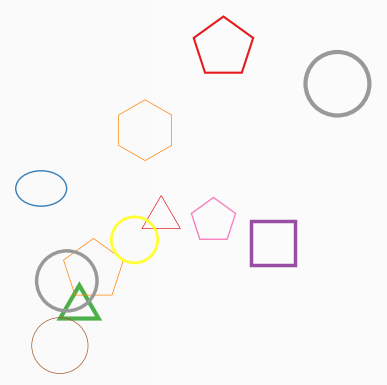[{"shape": "pentagon", "thickness": 1.5, "radius": 0.4, "center": [0.577, 0.876]}, {"shape": "triangle", "thickness": 0.5, "radius": 0.29, "center": [0.416, 0.435]}, {"shape": "oval", "thickness": 1, "radius": 0.33, "center": [0.106, 0.51]}, {"shape": "triangle", "thickness": 3, "radius": 0.29, "center": [0.205, 0.201]}, {"shape": "square", "thickness": 2.5, "radius": 0.29, "center": [0.704, 0.37]}, {"shape": "hexagon", "thickness": 0.5, "radius": 0.39, "center": [0.374, 0.662]}, {"shape": "pentagon", "thickness": 0.5, "radius": 0.41, "center": [0.241, 0.299]}, {"shape": "circle", "thickness": 2, "radius": 0.3, "center": [0.347, 0.377]}, {"shape": "circle", "thickness": 0.5, "radius": 0.36, "center": [0.155, 0.102]}, {"shape": "pentagon", "thickness": 1, "radius": 0.3, "center": [0.551, 0.427]}, {"shape": "circle", "thickness": 3, "radius": 0.41, "center": [0.871, 0.783]}, {"shape": "circle", "thickness": 2.5, "radius": 0.39, "center": [0.172, 0.27]}]